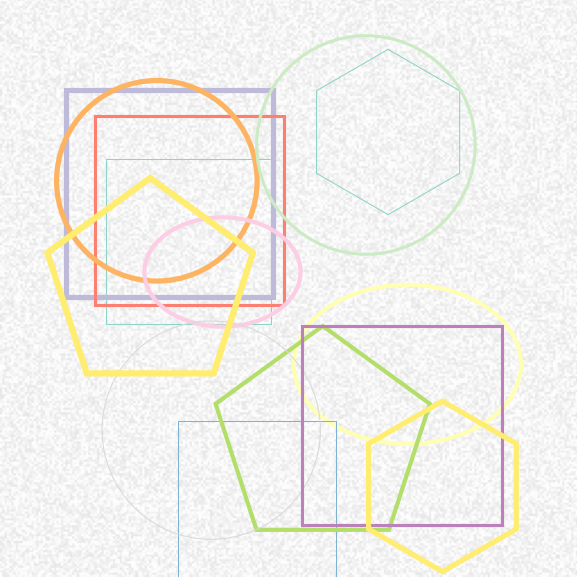[{"shape": "square", "thickness": 0.5, "radius": 0.71, "center": [0.327, 0.582]}, {"shape": "hexagon", "thickness": 0.5, "radius": 0.72, "center": [0.672, 0.771]}, {"shape": "oval", "thickness": 2, "radius": 0.98, "center": [0.706, 0.368]}, {"shape": "square", "thickness": 2.5, "radius": 0.9, "center": [0.293, 0.664]}, {"shape": "square", "thickness": 1.5, "radius": 0.82, "center": [0.328, 0.635]}, {"shape": "square", "thickness": 0.5, "radius": 0.68, "center": [0.445, 0.134]}, {"shape": "circle", "thickness": 2.5, "radius": 0.87, "center": [0.272, 0.686]}, {"shape": "pentagon", "thickness": 2, "radius": 0.98, "center": [0.559, 0.24]}, {"shape": "oval", "thickness": 2, "radius": 0.68, "center": [0.385, 0.528]}, {"shape": "circle", "thickness": 0.5, "radius": 0.95, "center": [0.366, 0.254]}, {"shape": "square", "thickness": 1.5, "radius": 0.86, "center": [0.696, 0.262]}, {"shape": "circle", "thickness": 1.5, "radius": 0.95, "center": [0.634, 0.748]}, {"shape": "pentagon", "thickness": 3, "radius": 0.94, "center": [0.26, 0.504]}, {"shape": "hexagon", "thickness": 2.5, "radius": 0.74, "center": [0.766, 0.157]}]